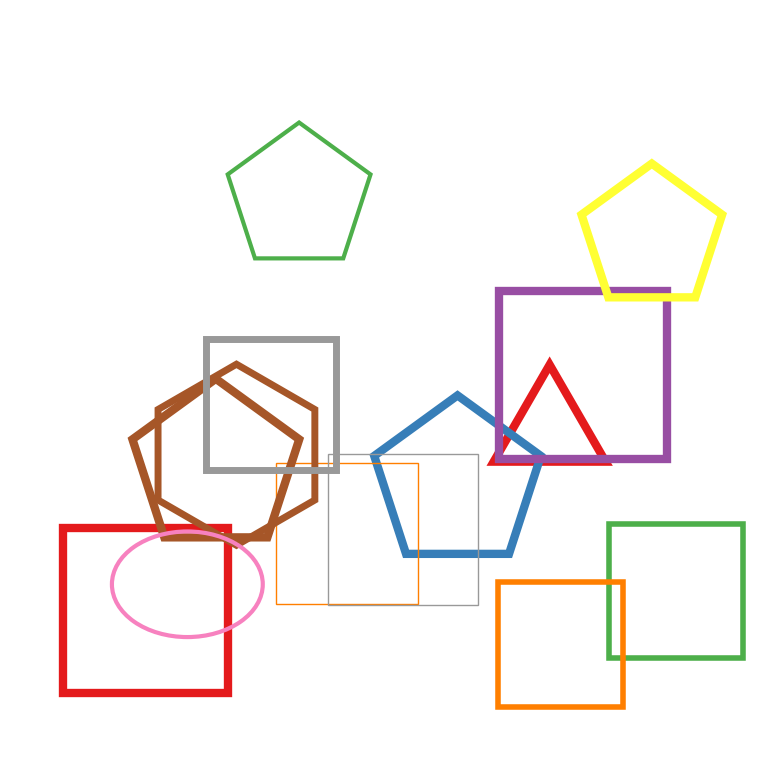[{"shape": "square", "thickness": 3, "radius": 0.54, "center": [0.189, 0.207]}, {"shape": "triangle", "thickness": 3, "radius": 0.42, "center": [0.714, 0.442]}, {"shape": "pentagon", "thickness": 3, "radius": 0.57, "center": [0.594, 0.373]}, {"shape": "pentagon", "thickness": 1.5, "radius": 0.49, "center": [0.388, 0.743]}, {"shape": "square", "thickness": 2, "radius": 0.43, "center": [0.878, 0.232]}, {"shape": "square", "thickness": 3, "radius": 0.55, "center": [0.757, 0.513]}, {"shape": "square", "thickness": 2, "radius": 0.4, "center": [0.728, 0.163]}, {"shape": "square", "thickness": 0.5, "radius": 0.46, "center": [0.451, 0.307]}, {"shape": "pentagon", "thickness": 3, "radius": 0.48, "center": [0.847, 0.692]}, {"shape": "pentagon", "thickness": 3, "radius": 0.57, "center": [0.28, 0.394]}, {"shape": "hexagon", "thickness": 2.5, "radius": 0.59, "center": [0.307, 0.409]}, {"shape": "oval", "thickness": 1.5, "radius": 0.49, "center": [0.243, 0.241]}, {"shape": "square", "thickness": 0.5, "radius": 0.49, "center": [0.523, 0.312]}, {"shape": "square", "thickness": 2.5, "radius": 0.42, "center": [0.352, 0.475]}]